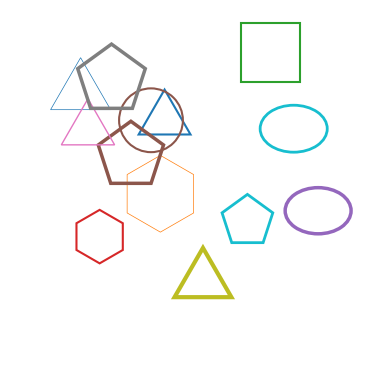[{"shape": "triangle", "thickness": 1.5, "radius": 0.39, "center": [0.427, 0.69]}, {"shape": "triangle", "thickness": 0.5, "radius": 0.45, "center": [0.209, 0.76]}, {"shape": "hexagon", "thickness": 0.5, "radius": 0.5, "center": [0.417, 0.497]}, {"shape": "square", "thickness": 1.5, "radius": 0.38, "center": [0.703, 0.864]}, {"shape": "hexagon", "thickness": 1.5, "radius": 0.35, "center": [0.259, 0.385]}, {"shape": "oval", "thickness": 2.5, "radius": 0.43, "center": [0.826, 0.453]}, {"shape": "pentagon", "thickness": 2.5, "radius": 0.45, "center": [0.34, 0.596]}, {"shape": "circle", "thickness": 1.5, "radius": 0.41, "center": [0.392, 0.688]}, {"shape": "triangle", "thickness": 1, "radius": 0.4, "center": [0.229, 0.664]}, {"shape": "pentagon", "thickness": 2.5, "radius": 0.46, "center": [0.29, 0.793]}, {"shape": "triangle", "thickness": 3, "radius": 0.43, "center": [0.527, 0.271]}, {"shape": "oval", "thickness": 2, "radius": 0.44, "center": [0.763, 0.666]}, {"shape": "pentagon", "thickness": 2, "radius": 0.35, "center": [0.643, 0.426]}]